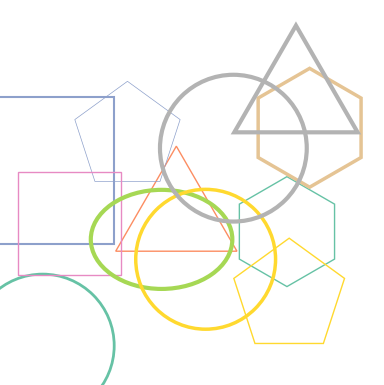[{"shape": "hexagon", "thickness": 1, "radius": 0.71, "center": [0.745, 0.398]}, {"shape": "circle", "thickness": 2, "radius": 0.93, "center": [0.111, 0.102]}, {"shape": "triangle", "thickness": 1, "radius": 0.91, "center": [0.458, 0.438]}, {"shape": "square", "thickness": 1.5, "radius": 0.96, "center": [0.106, 0.557]}, {"shape": "pentagon", "thickness": 0.5, "radius": 0.72, "center": [0.331, 0.645]}, {"shape": "square", "thickness": 1, "radius": 0.67, "center": [0.18, 0.42]}, {"shape": "oval", "thickness": 3, "radius": 0.92, "center": [0.42, 0.378]}, {"shape": "pentagon", "thickness": 1, "radius": 0.76, "center": [0.751, 0.23]}, {"shape": "circle", "thickness": 2.5, "radius": 0.91, "center": [0.534, 0.327]}, {"shape": "hexagon", "thickness": 2.5, "radius": 0.77, "center": [0.804, 0.668]}, {"shape": "circle", "thickness": 3, "radius": 0.95, "center": [0.606, 0.615]}, {"shape": "triangle", "thickness": 3, "radius": 0.92, "center": [0.769, 0.749]}]